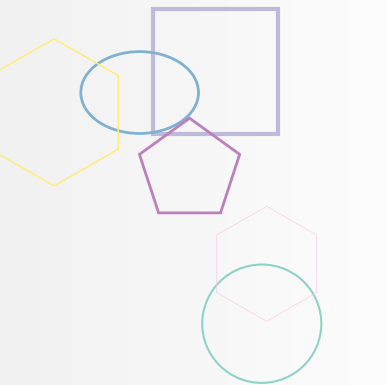[{"shape": "circle", "thickness": 1.5, "radius": 0.77, "center": [0.675, 0.159]}, {"shape": "square", "thickness": 3, "radius": 0.81, "center": [0.556, 0.814]}, {"shape": "oval", "thickness": 2, "radius": 0.76, "center": [0.36, 0.76]}, {"shape": "hexagon", "thickness": 0.5, "radius": 0.75, "center": [0.688, 0.315]}, {"shape": "pentagon", "thickness": 2, "radius": 0.68, "center": [0.489, 0.557]}, {"shape": "hexagon", "thickness": 1, "radius": 0.96, "center": [0.14, 0.708]}]